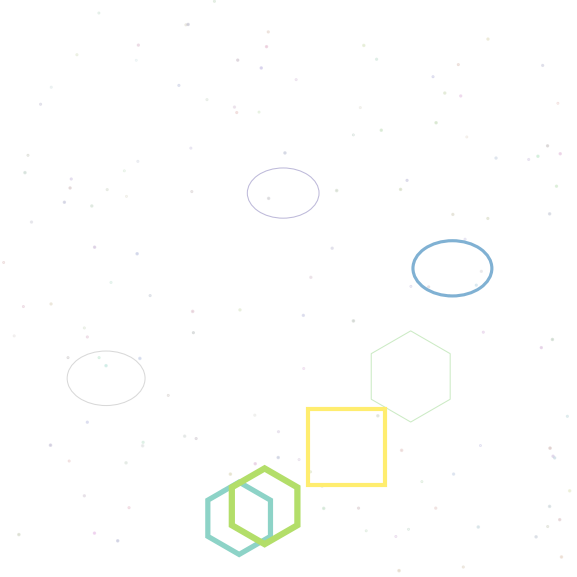[{"shape": "hexagon", "thickness": 2.5, "radius": 0.31, "center": [0.414, 0.102]}, {"shape": "oval", "thickness": 0.5, "radius": 0.31, "center": [0.49, 0.665]}, {"shape": "oval", "thickness": 1.5, "radius": 0.34, "center": [0.783, 0.534]}, {"shape": "hexagon", "thickness": 3, "radius": 0.33, "center": [0.458, 0.122]}, {"shape": "oval", "thickness": 0.5, "radius": 0.34, "center": [0.184, 0.344]}, {"shape": "hexagon", "thickness": 0.5, "radius": 0.39, "center": [0.711, 0.347]}, {"shape": "square", "thickness": 2, "radius": 0.33, "center": [0.6, 0.225]}]